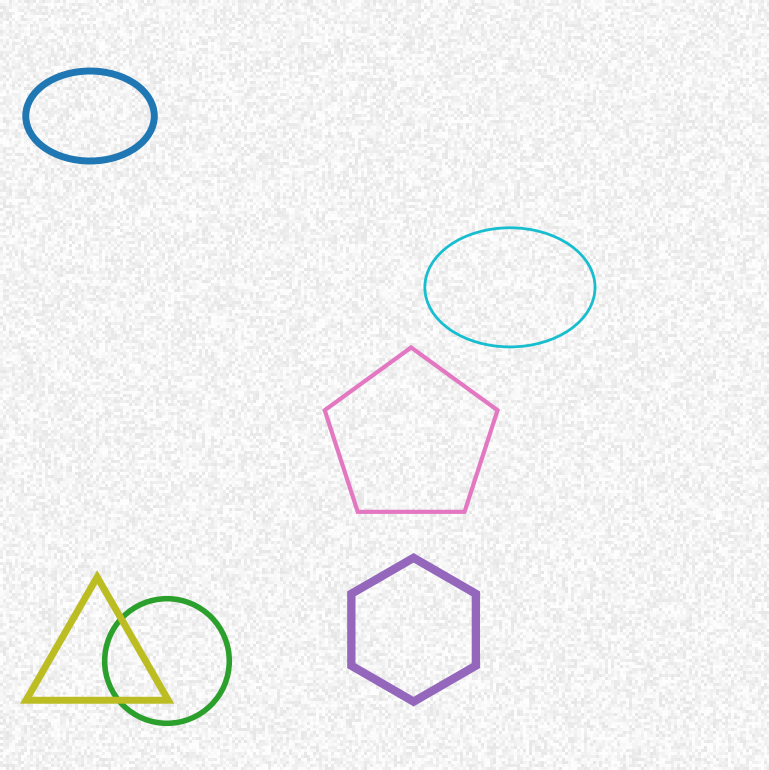[{"shape": "oval", "thickness": 2.5, "radius": 0.42, "center": [0.117, 0.849]}, {"shape": "circle", "thickness": 2, "radius": 0.4, "center": [0.217, 0.142]}, {"shape": "hexagon", "thickness": 3, "radius": 0.47, "center": [0.537, 0.182]}, {"shape": "pentagon", "thickness": 1.5, "radius": 0.59, "center": [0.534, 0.431]}, {"shape": "triangle", "thickness": 2.5, "radius": 0.53, "center": [0.126, 0.144]}, {"shape": "oval", "thickness": 1, "radius": 0.55, "center": [0.662, 0.627]}]